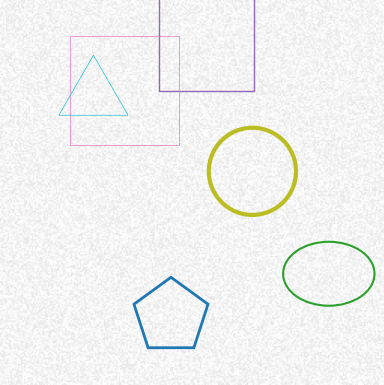[{"shape": "pentagon", "thickness": 2, "radius": 0.51, "center": [0.444, 0.179]}, {"shape": "oval", "thickness": 1.5, "radius": 0.59, "center": [0.854, 0.289]}, {"shape": "square", "thickness": 1, "radius": 0.62, "center": [0.536, 0.887]}, {"shape": "square", "thickness": 0.5, "radius": 0.7, "center": [0.323, 0.765]}, {"shape": "circle", "thickness": 3, "radius": 0.57, "center": [0.656, 0.555]}, {"shape": "triangle", "thickness": 0.5, "radius": 0.52, "center": [0.243, 0.753]}]